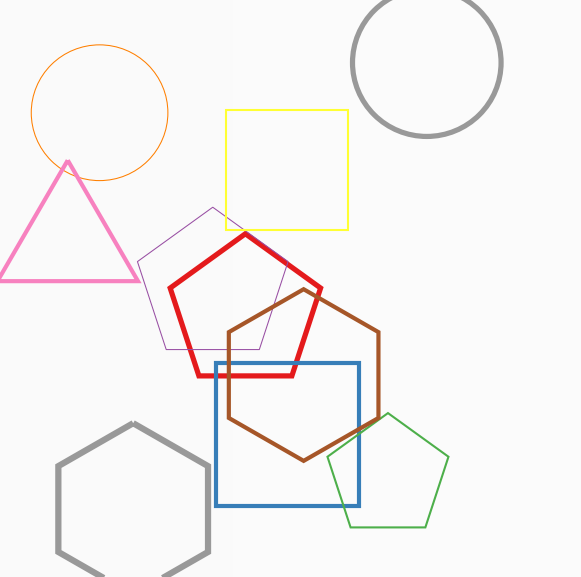[{"shape": "pentagon", "thickness": 2.5, "radius": 0.68, "center": [0.422, 0.458]}, {"shape": "square", "thickness": 2, "radius": 0.62, "center": [0.494, 0.247]}, {"shape": "pentagon", "thickness": 1, "radius": 0.55, "center": [0.667, 0.174]}, {"shape": "pentagon", "thickness": 0.5, "radius": 0.68, "center": [0.366, 0.504]}, {"shape": "circle", "thickness": 0.5, "radius": 0.59, "center": [0.171, 0.804]}, {"shape": "square", "thickness": 1, "radius": 0.52, "center": [0.494, 0.705]}, {"shape": "hexagon", "thickness": 2, "radius": 0.74, "center": [0.522, 0.35]}, {"shape": "triangle", "thickness": 2, "radius": 0.7, "center": [0.117, 0.582]}, {"shape": "circle", "thickness": 2.5, "radius": 0.64, "center": [0.734, 0.891]}, {"shape": "hexagon", "thickness": 3, "radius": 0.74, "center": [0.229, 0.118]}]